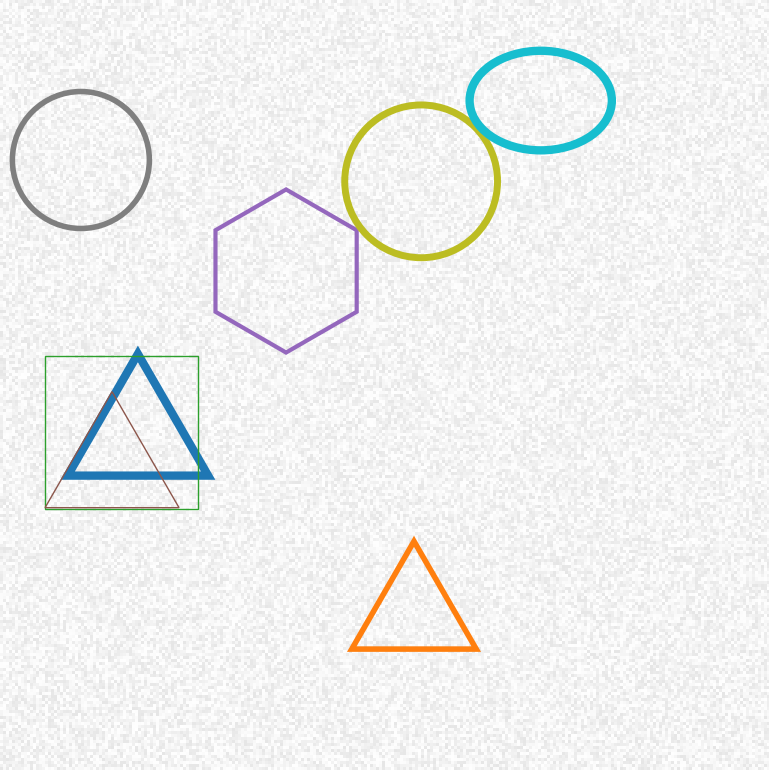[{"shape": "triangle", "thickness": 3, "radius": 0.53, "center": [0.179, 0.435]}, {"shape": "triangle", "thickness": 2, "radius": 0.47, "center": [0.538, 0.204]}, {"shape": "square", "thickness": 0.5, "radius": 0.5, "center": [0.158, 0.438]}, {"shape": "hexagon", "thickness": 1.5, "radius": 0.53, "center": [0.372, 0.648]}, {"shape": "triangle", "thickness": 0.5, "radius": 0.5, "center": [0.145, 0.391]}, {"shape": "circle", "thickness": 2, "radius": 0.44, "center": [0.105, 0.792]}, {"shape": "circle", "thickness": 2.5, "radius": 0.5, "center": [0.547, 0.764]}, {"shape": "oval", "thickness": 3, "radius": 0.46, "center": [0.702, 0.869]}]